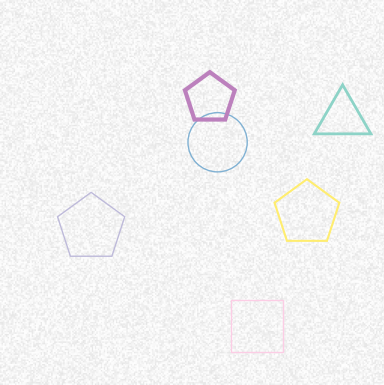[{"shape": "triangle", "thickness": 2, "radius": 0.42, "center": [0.89, 0.695]}, {"shape": "pentagon", "thickness": 1, "radius": 0.46, "center": [0.237, 0.409]}, {"shape": "circle", "thickness": 1, "radius": 0.38, "center": [0.565, 0.63]}, {"shape": "square", "thickness": 1, "radius": 0.34, "center": [0.668, 0.153]}, {"shape": "pentagon", "thickness": 3, "radius": 0.34, "center": [0.545, 0.745]}, {"shape": "pentagon", "thickness": 1.5, "radius": 0.44, "center": [0.797, 0.446]}]